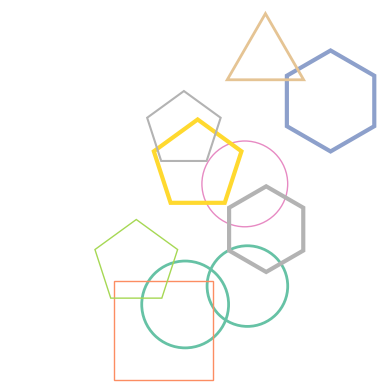[{"shape": "circle", "thickness": 2, "radius": 0.56, "center": [0.481, 0.209]}, {"shape": "circle", "thickness": 2, "radius": 0.52, "center": [0.643, 0.257]}, {"shape": "square", "thickness": 1, "radius": 0.64, "center": [0.426, 0.142]}, {"shape": "hexagon", "thickness": 3, "radius": 0.66, "center": [0.859, 0.738]}, {"shape": "circle", "thickness": 1, "radius": 0.56, "center": [0.636, 0.522]}, {"shape": "pentagon", "thickness": 1, "radius": 0.56, "center": [0.354, 0.317]}, {"shape": "pentagon", "thickness": 3, "radius": 0.6, "center": [0.513, 0.57]}, {"shape": "triangle", "thickness": 2, "radius": 0.57, "center": [0.689, 0.85]}, {"shape": "pentagon", "thickness": 1.5, "radius": 0.5, "center": [0.478, 0.663]}, {"shape": "hexagon", "thickness": 3, "radius": 0.56, "center": [0.691, 0.405]}]